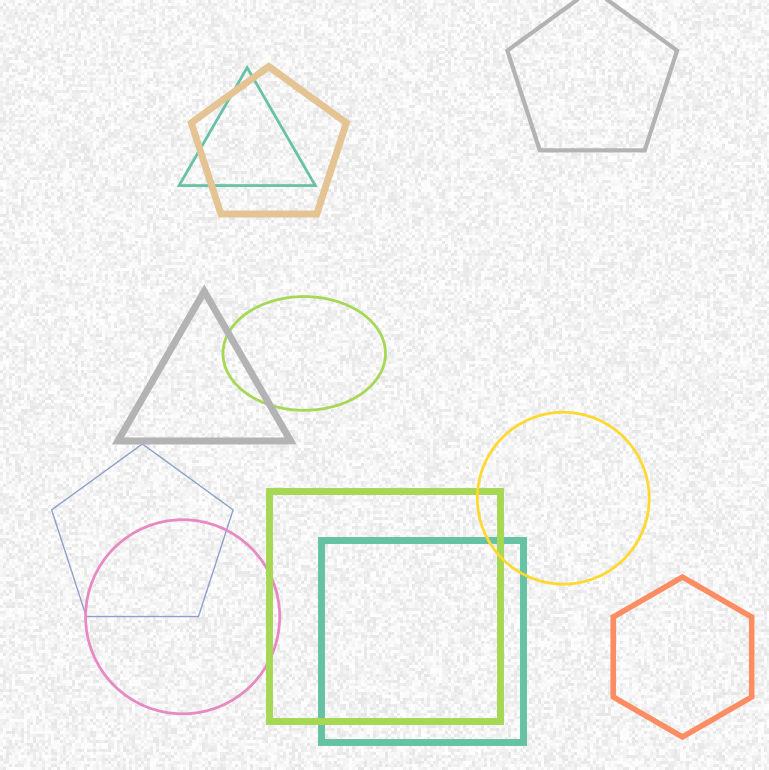[{"shape": "square", "thickness": 2.5, "radius": 0.66, "center": [0.548, 0.167]}, {"shape": "triangle", "thickness": 1, "radius": 0.51, "center": [0.321, 0.81]}, {"shape": "hexagon", "thickness": 2, "radius": 0.52, "center": [0.886, 0.147]}, {"shape": "pentagon", "thickness": 0.5, "radius": 0.62, "center": [0.185, 0.3]}, {"shape": "circle", "thickness": 1, "radius": 0.63, "center": [0.237, 0.199]}, {"shape": "oval", "thickness": 1, "radius": 0.53, "center": [0.395, 0.541]}, {"shape": "square", "thickness": 2.5, "radius": 0.75, "center": [0.499, 0.213]}, {"shape": "circle", "thickness": 1, "radius": 0.56, "center": [0.732, 0.353]}, {"shape": "pentagon", "thickness": 2.5, "radius": 0.53, "center": [0.349, 0.808]}, {"shape": "pentagon", "thickness": 1.5, "radius": 0.58, "center": [0.769, 0.899]}, {"shape": "triangle", "thickness": 2.5, "radius": 0.65, "center": [0.265, 0.492]}]